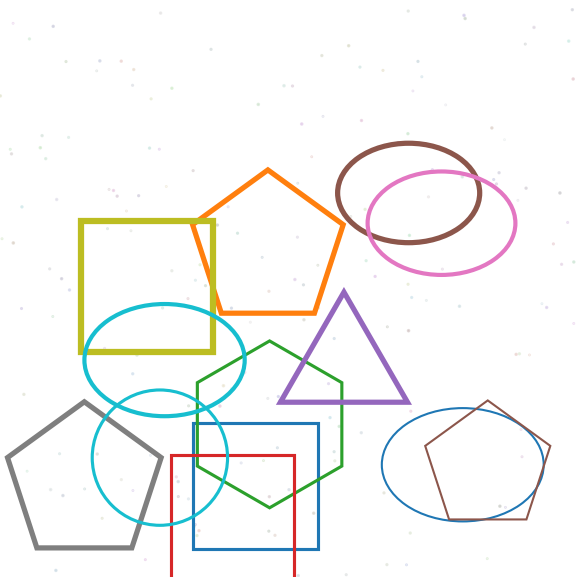[{"shape": "oval", "thickness": 1, "radius": 0.7, "center": [0.801, 0.194]}, {"shape": "square", "thickness": 1.5, "radius": 0.54, "center": [0.443, 0.157]}, {"shape": "pentagon", "thickness": 2.5, "radius": 0.69, "center": [0.464, 0.568]}, {"shape": "hexagon", "thickness": 1.5, "radius": 0.72, "center": [0.467, 0.264]}, {"shape": "square", "thickness": 1.5, "radius": 0.53, "center": [0.402, 0.105]}, {"shape": "triangle", "thickness": 2.5, "radius": 0.64, "center": [0.596, 0.366]}, {"shape": "oval", "thickness": 2.5, "radius": 0.62, "center": [0.708, 0.665]}, {"shape": "pentagon", "thickness": 1, "radius": 0.57, "center": [0.845, 0.192]}, {"shape": "oval", "thickness": 2, "radius": 0.64, "center": [0.765, 0.613]}, {"shape": "pentagon", "thickness": 2.5, "radius": 0.7, "center": [0.146, 0.164]}, {"shape": "square", "thickness": 3, "radius": 0.57, "center": [0.254, 0.503]}, {"shape": "oval", "thickness": 2, "radius": 0.69, "center": [0.285, 0.376]}, {"shape": "circle", "thickness": 1.5, "radius": 0.59, "center": [0.277, 0.207]}]